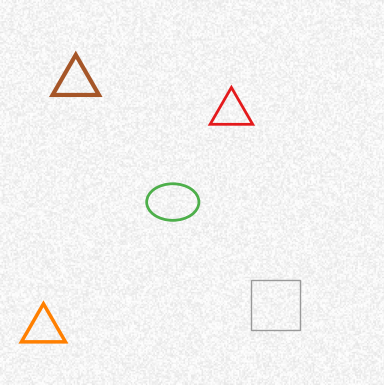[{"shape": "triangle", "thickness": 2, "radius": 0.32, "center": [0.601, 0.709]}, {"shape": "oval", "thickness": 2, "radius": 0.34, "center": [0.449, 0.475]}, {"shape": "triangle", "thickness": 2.5, "radius": 0.33, "center": [0.113, 0.145]}, {"shape": "triangle", "thickness": 3, "radius": 0.35, "center": [0.197, 0.788]}, {"shape": "square", "thickness": 1, "radius": 0.32, "center": [0.716, 0.207]}]